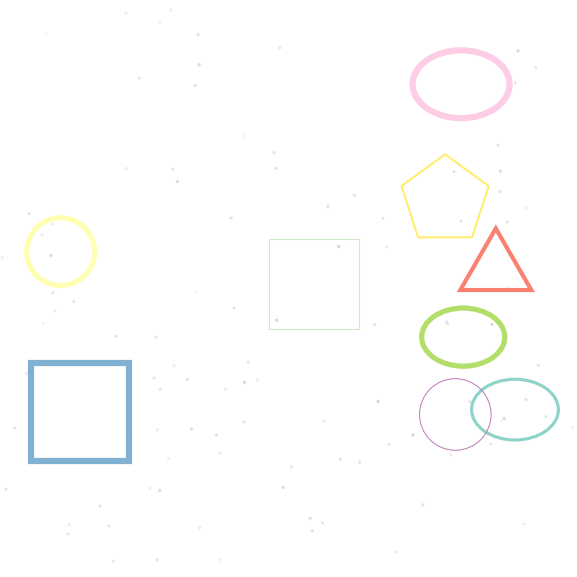[{"shape": "oval", "thickness": 1.5, "radius": 0.38, "center": [0.892, 0.29]}, {"shape": "circle", "thickness": 2.5, "radius": 0.29, "center": [0.105, 0.563]}, {"shape": "triangle", "thickness": 2, "radius": 0.36, "center": [0.859, 0.532]}, {"shape": "square", "thickness": 3, "radius": 0.43, "center": [0.138, 0.286]}, {"shape": "oval", "thickness": 2.5, "radius": 0.36, "center": [0.802, 0.415]}, {"shape": "oval", "thickness": 3, "radius": 0.42, "center": [0.798, 0.853]}, {"shape": "circle", "thickness": 0.5, "radius": 0.31, "center": [0.788, 0.281]}, {"shape": "square", "thickness": 0.5, "radius": 0.39, "center": [0.544, 0.507]}, {"shape": "pentagon", "thickness": 1, "radius": 0.4, "center": [0.771, 0.652]}]